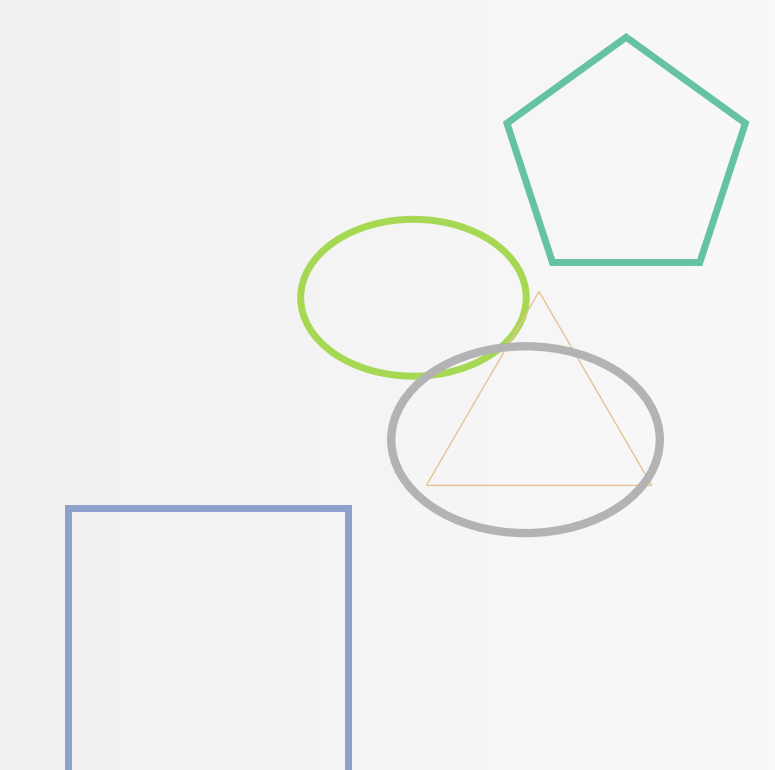[{"shape": "pentagon", "thickness": 2.5, "radius": 0.81, "center": [0.808, 0.79]}, {"shape": "square", "thickness": 2.5, "radius": 0.9, "center": [0.268, 0.161]}, {"shape": "oval", "thickness": 2.5, "radius": 0.73, "center": [0.533, 0.613]}, {"shape": "triangle", "thickness": 0.5, "radius": 0.84, "center": [0.696, 0.454]}, {"shape": "oval", "thickness": 3, "radius": 0.87, "center": [0.678, 0.429]}]